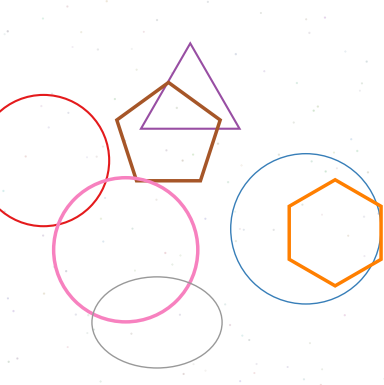[{"shape": "circle", "thickness": 1.5, "radius": 0.85, "center": [0.113, 0.583]}, {"shape": "circle", "thickness": 1, "radius": 0.98, "center": [0.794, 0.406]}, {"shape": "triangle", "thickness": 1.5, "radius": 0.74, "center": [0.494, 0.74]}, {"shape": "hexagon", "thickness": 2.5, "radius": 0.69, "center": [0.87, 0.395]}, {"shape": "pentagon", "thickness": 2.5, "radius": 0.71, "center": [0.438, 0.645]}, {"shape": "circle", "thickness": 2.5, "radius": 0.94, "center": [0.327, 0.351]}, {"shape": "oval", "thickness": 1, "radius": 0.85, "center": [0.408, 0.163]}]